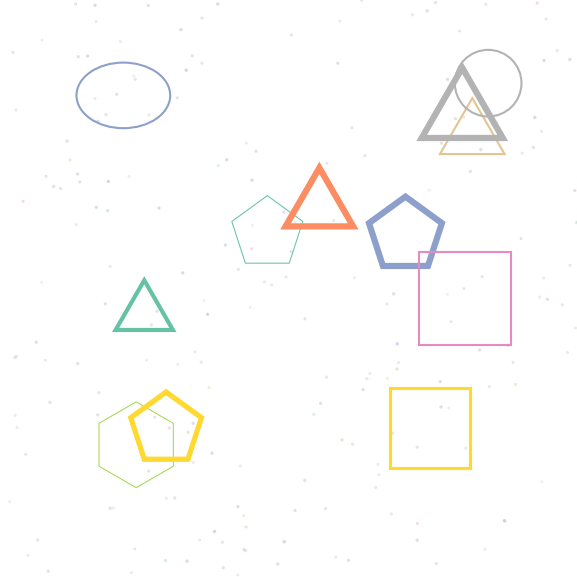[{"shape": "triangle", "thickness": 2, "radius": 0.29, "center": [0.25, 0.456]}, {"shape": "pentagon", "thickness": 0.5, "radius": 0.32, "center": [0.463, 0.596]}, {"shape": "triangle", "thickness": 3, "radius": 0.34, "center": [0.553, 0.641]}, {"shape": "oval", "thickness": 1, "radius": 0.41, "center": [0.214, 0.834]}, {"shape": "pentagon", "thickness": 3, "radius": 0.33, "center": [0.702, 0.592]}, {"shape": "square", "thickness": 1, "radius": 0.4, "center": [0.805, 0.482]}, {"shape": "hexagon", "thickness": 0.5, "radius": 0.37, "center": [0.236, 0.229]}, {"shape": "pentagon", "thickness": 2.5, "radius": 0.32, "center": [0.288, 0.256]}, {"shape": "square", "thickness": 1.5, "radius": 0.35, "center": [0.745, 0.258]}, {"shape": "triangle", "thickness": 1, "radius": 0.32, "center": [0.818, 0.765]}, {"shape": "triangle", "thickness": 3, "radius": 0.41, "center": [0.8, 0.801]}, {"shape": "circle", "thickness": 1, "radius": 0.29, "center": [0.845, 0.855]}]